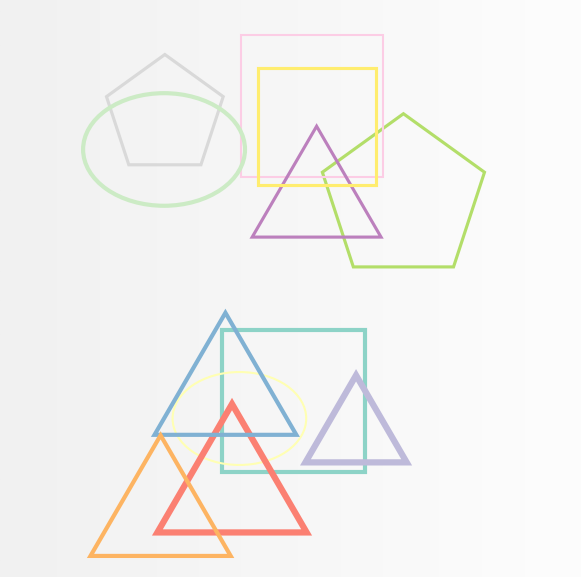[{"shape": "square", "thickness": 2, "radius": 0.61, "center": [0.504, 0.304]}, {"shape": "oval", "thickness": 1, "radius": 0.57, "center": [0.412, 0.274]}, {"shape": "triangle", "thickness": 3, "radius": 0.5, "center": [0.613, 0.249]}, {"shape": "triangle", "thickness": 3, "radius": 0.74, "center": [0.399, 0.151]}, {"shape": "triangle", "thickness": 2, "radius": 0.7, "center": [0.388, 0.317]}, {"shape": "triangle", "thickness": 2, "radius": 0.7, "center": [0.276, 0.106]}, {"shape": "pentagon", "thickness": 1.5, "radius": 0.73, "center": [0.694, 0.656]}, {"shape": "square", "thickness": 1, "radius": 0.61, "center": [0.537, 0.815]}, {"shape": "pentagon", "thickness": 1.5, "radius": 0.53, "center": [0.284, 0.799]}, {"shape": "triangle", "thickness": 1.5, "radius": 0.64, "center": [0.545, 0.653]}, {"shape": "oval", "thickness": 2, "radius": 0.7, "center": [0.282, 0.74]}, {"shape": "square", "thickness": 1.5, "radius": 0.51, "center": [0.546, 0.78]}]